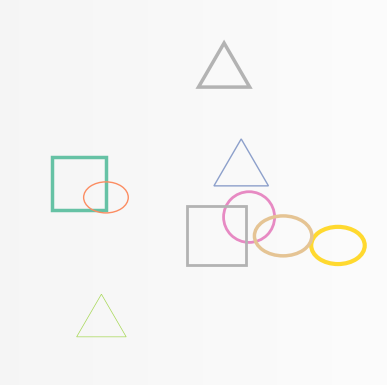[{"shape": "square", "thickness": 2.5, "radius": 0.35, "center": [0.204, 0.524]}, {"shape": "oval", "thickness": 1, "radius": 0.29, "center": [0.273, 0.487]}, {"shape": "triangle", "thickness": 1, "radius": 0.41, "center": [0.622, 0.558]}, {"shape": "circle", "thickness": 2, "radius": 0.33, "center": [0.643, 0.436]}, {"shape": "triangle", "thickness": 0.5, "radius": 0.37, "center": [0.262, 0.162]}, {"shape": "oval", "thickness": 3, "radius": 0.35, "center": [0.872, 0.362]}, {"shape": "oval", "thickness": 2.5, "radius": 0.37, "center": [0.731, 0.387]}, {"shape": "square", "thickness": 2, "radius": 0.38, "center": [0.559, 0.388]}, {"shape": "triangle", "thickness": 2.5, "radius": 0.38, "center": [0.578, 0.812]}]